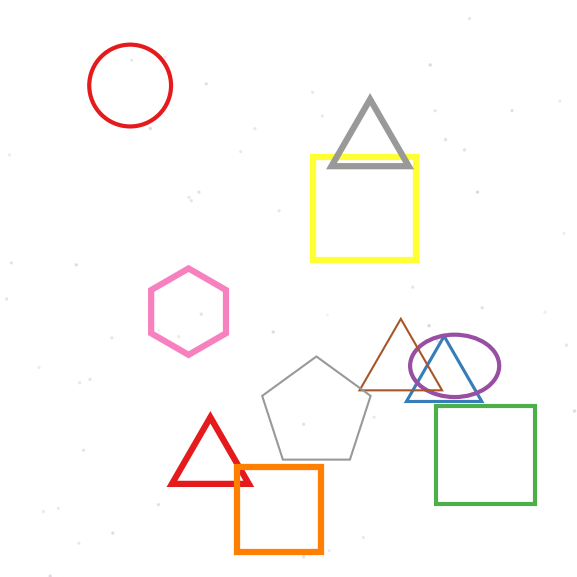[{"shape": "triangle", "thickness": 3, "radius": 0.38, "center": [0.364, 0.2]}, {"shape": "circle", "thickness": 2, "radius": 0.35, "center": [0.225, 0.851]}, {"shape": "triangle", "thickness": 1.5, "radius": 0.38, "center": [0.769, 0.342]}, {"shape": "square", "thickness": 2, "radius": 0.43, "center": [0.841, 0.211]}, {"shape": "oval", "thickness": 2, "radius": 0.39, "center": [0.787, 0.366]}, {"shape": "square", "thickness": 3, "radius": 0.37, "center": [0.483, 0.117]}, {"shape": "square", "thickness": 3, "radius": 0.45, "center": [0.631, 0.638]}, {"shape": "triangle", "thickness": 1, "radius": 0.41, "center": [0.694, 0.364]}, {"shape": "hexagon", "thickness": 3, "radius": 0.37, "center": [0.327, 0.46]}, {"shape": "triangle", "thickness": 3, "radius": 0.39, "center": [0.641, 0.75]}, {"shape": "pentagon", "thickness": 1, "radius": 0.49, "center": [0.548, 0.283]}]